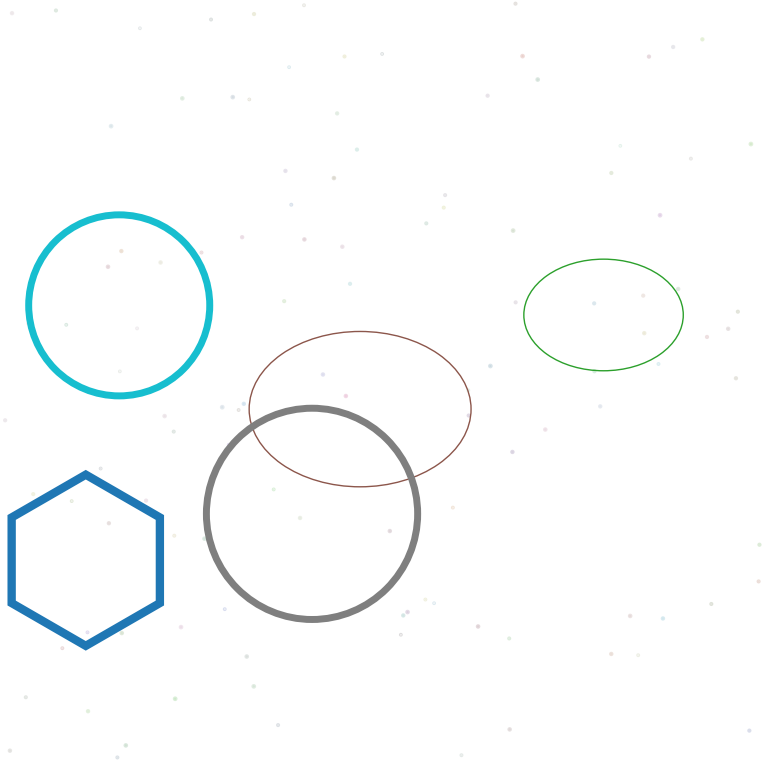[{"shape": "hexagon", "thickness": 3, "radius": 0.56, "center": [0.111, 0.272]}, {"shape": "oval", "thickness": 0.5, "radius": 0.52, "center": [0.784, 0.591]}, {"shape": "oval", "thickness": 0.5, "radius": 0.72, "center": [0.468, 0.469]}, {"shape": "circle", "thickness": 2.5, "radius": 0.69, "center": [0.405, 0.333]}, {"shape": "circle", "thickness": 2.5, "radius": 0.59, "center": [0.155, 0.603]}]